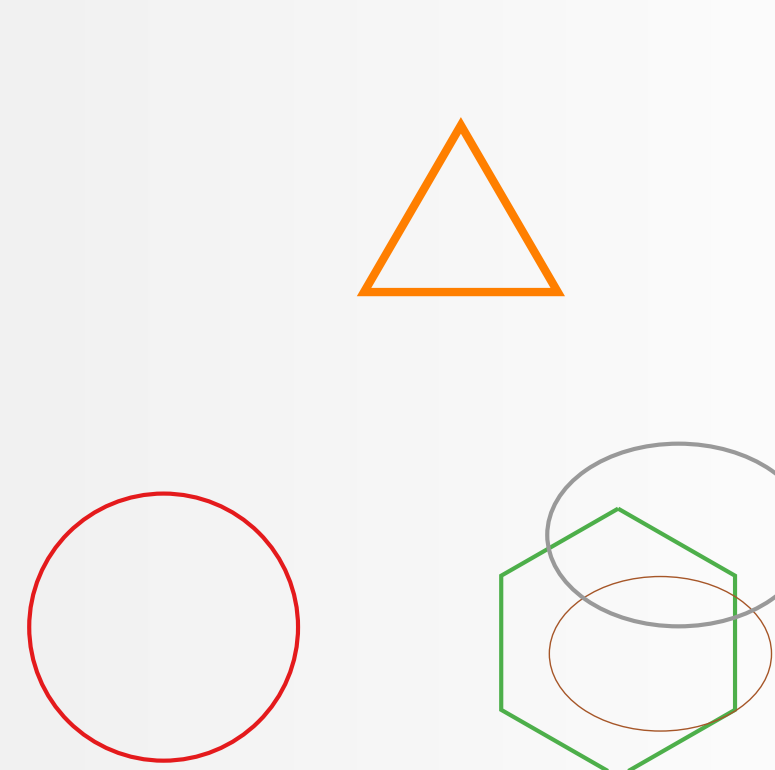[{"shape": "circle", "thickness": 1.5, "radius": 0.87, "center": [0.211, 0.186]}, {"shape": "hexagon", "thickness": 1.5, "radius": 0.87, "center": [0.798, 0.165]}, {"shape": "triangle", "thickness": 3, "radius": 0.72, "center": [0.595, 0.693]}, {"shape": "oval", "thickness": 0.5, "radius": 0.72, "center": [0.852, 0.151]}, {"shape": "oval", "thickness": 1.5, "radius": 0.85, "center": [0.876, 0.305]}]